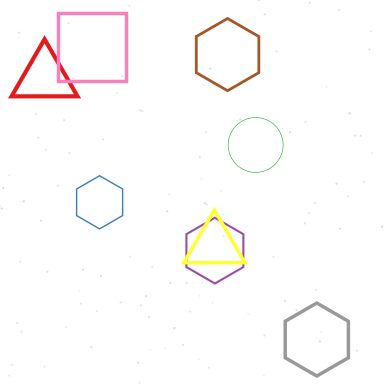[{"shape": "triangle", "thickness": 3, "radius": 0.49, "center": [0.116, 0.799]}, {"shape": "hexagon", "thickness": 1, "radius": 0.35, "center": [0.259, 0.475]}, {"shape": "circle", "thickness": 0.5, "radius": 0.36, "center": [0.664, 0.623]}, {"shape": "hexagon", "thickness": 1.5, "radius": 0.43, "center": [0.558, 0.349]}, {"shape": "triangle", "thickness": 2.5, "radius": 0.46, "center": [0.557, 0.364]}, {"shape": "hexagon", "thickness": 2, "radius": 0.47, "center": [0.591, 0.858]}, {"shape": "square", "thickness": 2.5, "radius": 0.45, "center": [0.239, 0.878]}, {"shape": "hexagon", "thickness": 2.5, "radius": 0.47, "center": [0.823, 0.118]}]